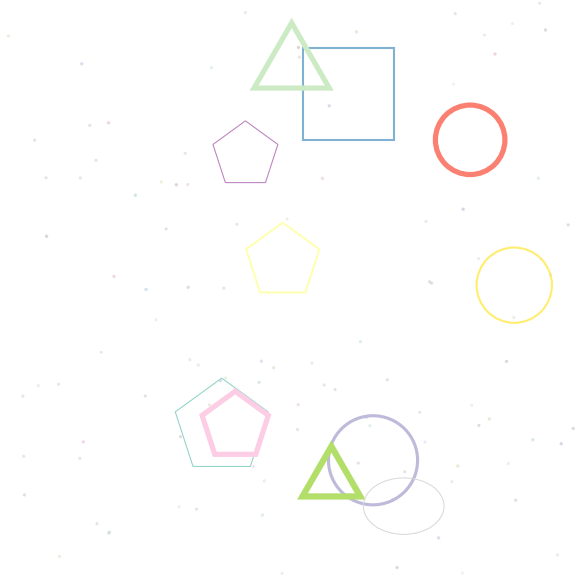[{"shape": "pentagon", "thickness": 0.5, "radius": 0.42, "center": [0.384, 0.26]}, {"shape": "pentagon", "thickness": 1, "radius": 0.33, "center": [0.49, 0.547]}, {"shape": "circle", "thickness": 1.5, "radius": 0.39, "center": [0.646, 0.202]}, {"shape": "circle", "thickness": 2.5, "radius": 0.3, "center": [0.814, 0.757]}, {"shape": "square", "thickness": 1, "radius": 0.4, "center": [0.604, 0.836]}, {"shape": "triangle", "thickness": 3, "radius": 0.29, "center": [0.574, 0.168]}, {"shape": "pentagon", "thickness": 2.5, "radius": 0.3, "center": [0.407, 0.261]}, {"shape": "oval", "thickness": 0.5, "radius": 0.35, "center": [0.699, 0.123]}, {"shape": "pentagon", "thickness": 0.5, "radius": 0.3, "center": [0.425, 0.731]}, {"shape": "triangle", "thickness": 2.5, "radius": 0.38, "center": [0.505, 0.884]}, {"shape": "circle", "thickness": 1, "radius": 0.33, "center": [0.891, 0.505]}]